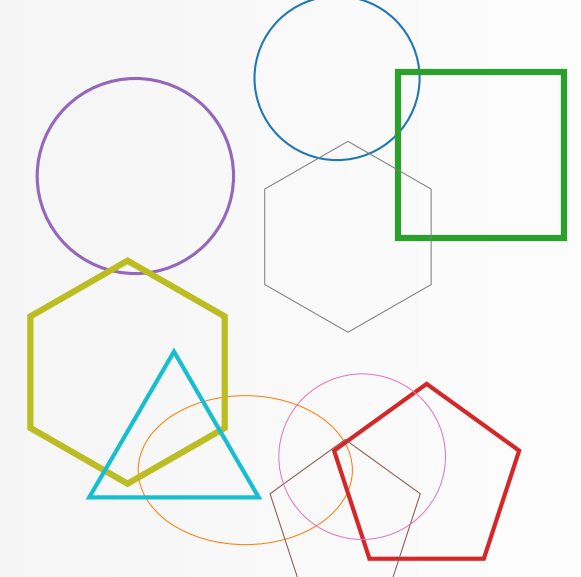[{"shape": "circle", "thickness": 1, "radius": 0.71, "center": [0.58, 0.864]}, {"shape": "oval", "thickness": 0.5, "radius": 0.92, "center": [0.422, 0.185]}, {"shape": "square", "thickness": 3, "radius": 0.72, "center": [0.827, 0.731]}, {"shape": "pentagon", "thickness": 2, "radius": 0.84, "center": [0.734, 0.167]}, {"shape": "circle", "thickness": 1.5, "radius": 0.84, "center": [0.233, 0.694]}, {"shape": "pentagon", "thickness": 0.5, "radius": 0.68, "center": [0.594, 0.102]}, {"shape": "circle", "thickness": 0.5, "radius": 0.72, "center": [0.623, 0.208]}, {"shape": "hexagon", "thickness": 0.5, "radius": 0.83, "center": [0.599, 0.589]}, {"shape": "hexagon", "thickness": 3, "radius": 0.97, "center": [0.219, 0.355]}, {"shape": "triangle", "thickness": 2, "radius": 0.84, "center": [0.299, 0.222]}]